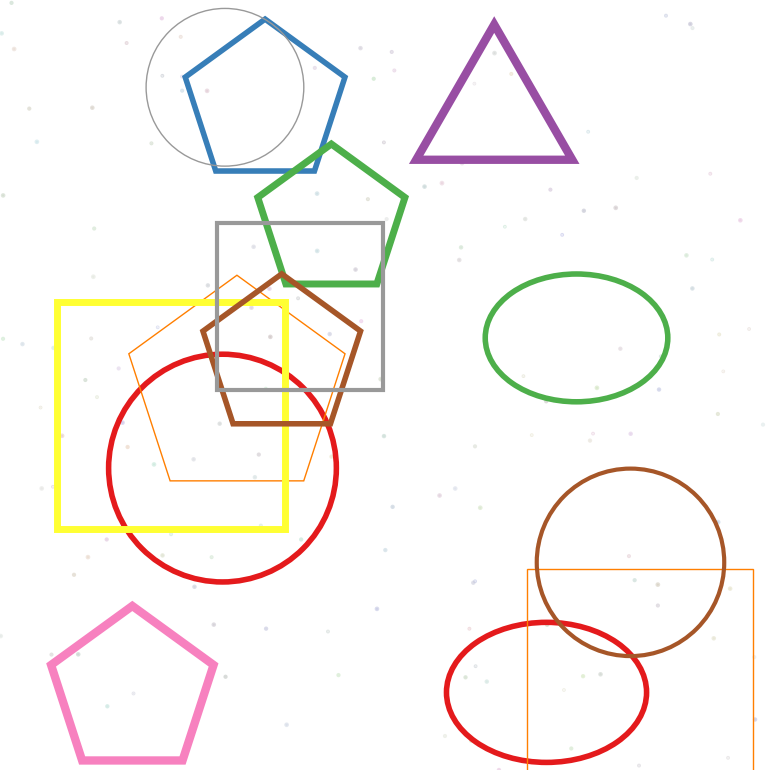[{"shape": "circle", "thickness": 2, "radius": 0.74, "center": [0.289, 0.392]}, {"shape": "oval", "thickness": 2, "radius": 0.65, "center": [0.71, 0.101]}, {"shape": "pentagon", "thickness": 2, "radius": 0.55, "center": [0.344, 0.866]}, {"shape": "oval", "thickness": 2, "radius": 0.59, "center": [0.749, 0.561]}, {"shape": "pentagon", "thickness": 2.5, "radius": 0.5, "center": [0.43, 0.712]}, {"shape": "triangle", "thickness": 3, "radius": 0.59, "center": [0.642, 0.851]}, {"shape": "square", "thickness": 0.5, "radius": 0.73, "center": [0.832, 0.114]}, {"shape": "pentagon", "thickness": 0.5, "radius": 0.74, "center": [0.308, 0.495]}, {"shape": "square", "thickness": 2.5, "radius": 0.74, "center": [0.222, 0.461]}, {"shape": "pentagon", "thickness": 2, "radius": 0.54, "center": [0.366, 0.537]}, {"shape": "circle", "thickness": 1.5, "radius": 0.61, "center": [0.819, 0.27]}, {"shape": "pentagon", "thickness": 3, "radius": 0.55, "center": [0.172, 0.102]}, {"shape": "circle", "thickness": 0.5, "radius": 0.51, "center": [0.292, 0.887]}, {"shape": "square", "thickness": 1.5, "radius": 0.54, "center": [0.39, 0.602]}]